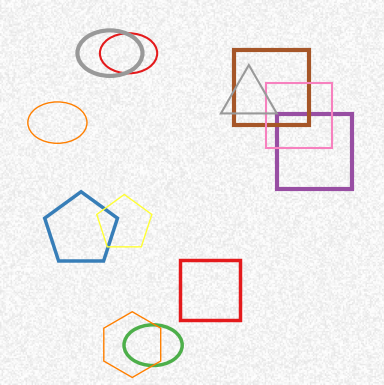[{"shape": "square", "thickness": 2.5, "radius": 0.39, "center": [0.545, 0.248]}, {"shape": "oval", "thickness": 1.5, "radius": 0.37, "center": [0.334, 0.862]}, {"shape": "pentagon", "thickness": 2.5, "radius": 0.5, "center": [0.211, 0.403]}, {"shape": "oval", "thickness": 2.5, "radius": 0.38, "center": [0.398, 0.103]}, {"shape": "square", "thickness": 3, "radius": 0.49, "center": [0.817, 0.606]}, {"shape": "oval", "thickness": 1, "radius": 0.38, "center": [0.149, 0.682]}, {"shape": "hexagon", "thickness": 1, "radius": 0.43, "center": [0.344, 0.105]}, {"shape": "pentagon", "thickness": 1, "radius": 0.38, "center": [0.323, 0.42]}, {"shape": "square", "thickness": 3, "radius": 0.49, "center": [0.706, 0.772]}, {"shape": "square", "thickness": 1.5, "radius": 0.42, "center": [0.777, 0.699]}, {"shape": "triangle", "thickness": 1.5, "radius": 0.42, "center": [0.646, 0.747]}, {"shape": "oval", "thickness": 3, "radius": 0.42, "center": [0.286, 0.862]}]